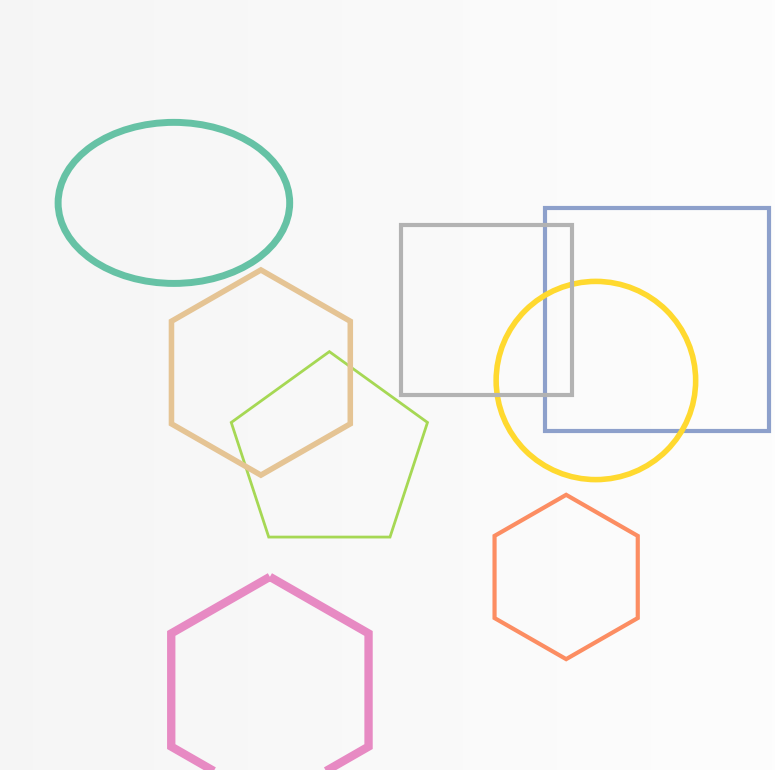[{"shape": "oval", "thickness": 2.5, "radius": 0.75, "center": [0.224, 0.737]}, {"shape": "hexagon", "thickness": 1.5, "radius": 0.53, "center": [0.731, 0.251]}, {"shape": "square", "thickness": 1.5, "radius": 0.72, "center": [0.848, 0.585]}, {"shape": "hexagon", "thickness": 3, "radius": 0.73, "center": [0.348, 0.104]}, {"shape": "pentagon", "thickness": 1, "radius": 0.67, "center": [0.425, 0.41]}, {"shape": "circle", "thickness": 2, "radius": 0.64, "center": [0.769, 0.506]}, {"shape": "hexagon", "thickness": 2, "radius": 0.67, "center": [0.337, 0.516]}, {"shape": "square", "thickness": 1.5, "radius": 0.55, "center": [0.628, 0.598]}]